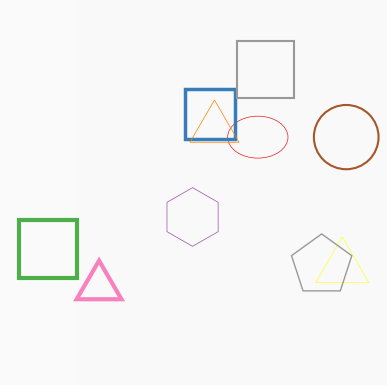[{"shape": "oval", "thickness": 0.5, "radius": 0.39, "center": [0.665, 0.644]}, {"shape": "square", "thickness": 2.5, "radius": 0.32, "center": [0.543, 0.704]}, {"shape": "square", "thickness": 3, "radius": 0.37, "center": [0.125, 0.353]}, {"shape": "hexagon", "thickness": 0.5, "radius": 0.38, "center": [0.497, 0.436]}, {"shape": "triangle", "thickness": 0.5, "radius": 0.37, "center": [0.554, 0.667]}, {"shape": "triangle", "thickness": 0.5, "radius": 0.4, "center": [0.883, 0.306]}, {"shape": "circle", "thickness": 1.5, "radius": 0.42, "center": [0.893, 0.644]}, {"shape": "triangle", "thickness": 3, "radius": 0.33, "center": [0.256, 0.256]}, {"shape": "square", "thickness": 1.5, "radius": 0.37, "center": [0.685, 0.82]}, {"shape": "pentagon", "thickness": 1, "radius": 0.41, "center": [0.83, 0.311]}]